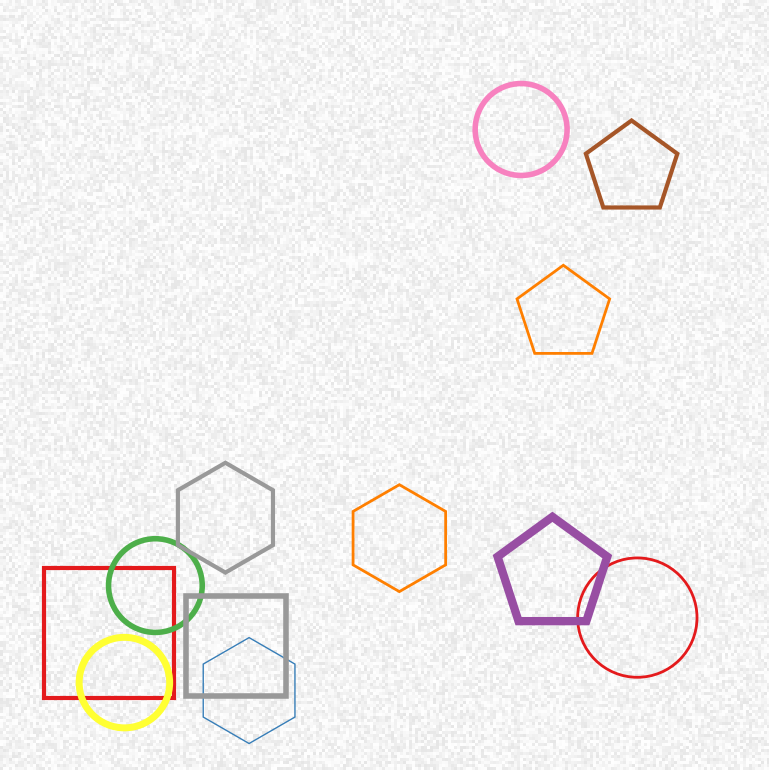[{"shape": "square", "thickness": 1.5, "radius": 0.42, "center": [0.141, 0.178]}, {"shape": "circle", "thickness": 1, "radius": 0.39, "center": [0.828, 0.198]}, {"shape": "hexagon", "thickness": 0.5, "radius": 0.34, "center": [0.323, 0.103]}, {"shape": "circle", "thickness": 2, "radius": 0.3, "center": [0.202, 0.24]}, {"shape": "pentagon", "thickness": 3, "radius": 0.37, "center": [0.717, 0.254]}, {"shape": "pentagon", "thickness": 1, "radius": 0.32, "center": [0.732, 0.592]}, {"shape": "hexagon", "thickness": 1, "radius": 0.35, "center": [0.519, 0.301]}, {"shape": "circle", "thickness": 2.5, "radius": 0.29, "center": [0.162, 0.114]}, {"shape": "pentagon", "thickness": 1.5, "radius": 0.31, "center": [0.82, 0.781]}, {"shape": "circle", "thickness": 2, "radius": 0.3, "center": [0.677, 0.832]}, {"shape": "square", "thickness": 2, "radius": 0.33, "center": [0.307, 0.161]}, {"shape": "hexagon", "thickness": 1.5, "radius": 0.36, "center": [0.293, 0.328]}]